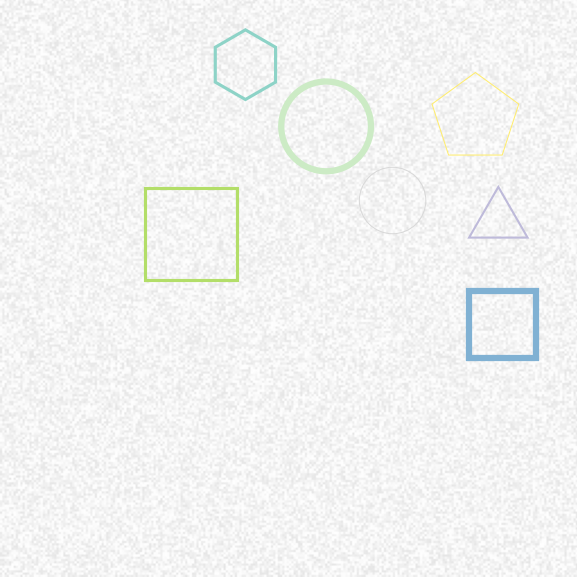[{"shape": "hexagon", "thickness": 1.5, "radius": 0.3, "center": [0.425, 0.887]}, {"shape": "triangle", "thickness": 1, "radius": 0.29, "center": [0.863, 0.617]}, {"shape": "square", "thickness": 3, "radius": 0.29, "center": [0.87, 0.437]}, {"shape": "square", "thickness": 1.5, "radius": 0.4, "center": [0.331, 0.594]}, {"shape": "circle", "thickness": 0.5, "radius": 0.29, "center": [0.68, 0.652]}, {"shape": "circle", "thickness": 3, "radius": 0.39, "center": [0.565, 0.78]}, {"shape": "pentagon", "thickness": 0.5, "radius": 0.4, "center": [0.823, 0.795]}]